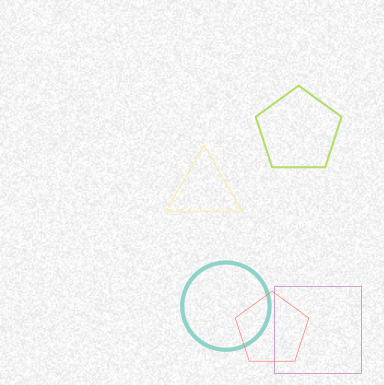[{"shape": "circle", "thickness": 3, "radius": 0.57, "center": [0.587, 0.205]}, {"shape": "pentagon", "thickness": 0.5, "radius": 0.5, "center": [0.707, 0.143]}, {"shape": "pentagon", "thickness": 1.5, "radius": 0.59, "center": [0.776, 0.66]}, {"shape": "square", "thickness": 0.5, "radius": 0.56, "center": [0.824, 0.144]}, {"shape": "triangle", "thickness": 0.5, "radius": 0.58, "center": [0.53, 0.508]}]